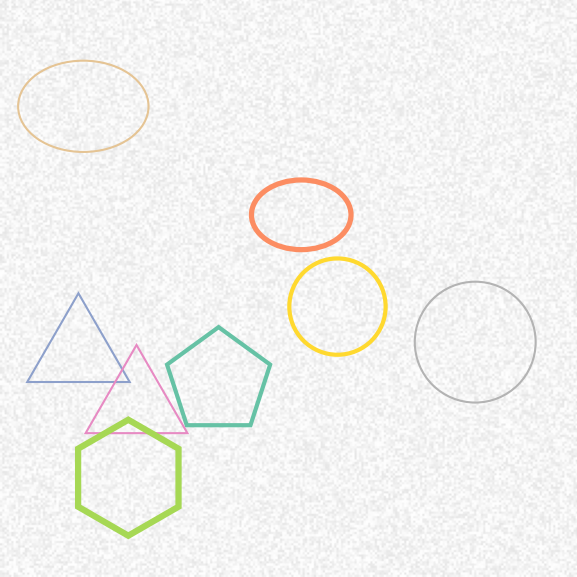[{"shape": "pentagon", "thickness": 2, "radius": 0.47, "center": [0.379, 0.339]}, {"shape": "oval", "thickness": 2.5, "radius": 0.43, "center": [0.522, 0.627]}, {"shape": "triangle", "thickness": 1, "radius": 0.51, "center": [0.136, 0.389]}, {"shape": "triangle", "thickness": 1, "radius": 0.51, "center": [0.236, 0.3]}, {"shape": "hexagon", "thickness": 3, "radius": 0.5, "center": [0.222, 0.172]}, {"shape": "circle", "thickness": 2, "radius": 0.42, "center": [0.584, 0.468]}, {"shape": "oval", "thickness": 1, "radius": 0.56, "center": [0.144, 0.815]}, {"shape": "circle", "thickness": 1, "radius": 0.52, "center": [0.823, 0.407]}]